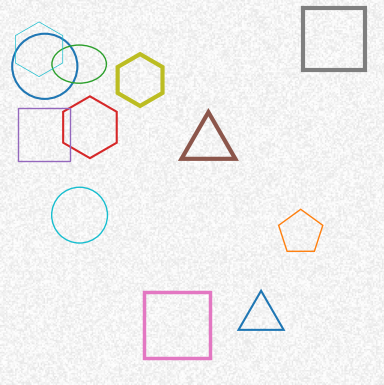[{"shape": "circle", "thickness": 1.5, "radius": 0.42, "center": [0.116, 0.828]}, {"shape": "triangle", "thickness": 1.5, "radius": 0.34, "center": [0.678, 0.177]}, {"shape": "pentagon", "thickness": 1, "radius": 0.3, "center": [0.781, 0.396]}, {"shape": "oval", "thickness": 1, "radius": 0.35, "center": [0.206, 0.833]}, {"shape": "hexagon", "thickness": 1.5, "radius": 0.4, "center": [0.234, 0.67]}, {"shape": "square", "thickness": 1, "radius": 0.34, "center": [0.114, 0.65]}, {"shape": "triangle", "thickness": 3, "radius": 0.4, "center": [0.541, 0.628]}, {"shape": "square", "thickness": 2.5, "radius": 0.43, "center": [0.459, 0.155]}, {"shape": "square", "thickness": 3, "radius": 0.4, "center": [0.867, 0.899]}, {"shape": "hexagon", "thickness": 3, "radius": 0.34, "center": [0.364, 0.792]}, {"shape": "circle", "thickness": 1, "radius": 0.36, "center": [0.207, 0.441]}, {"shape": "hexagon", "thickness": 0.5, "radius": 0.36, "center": [0.101, 0.872]}]